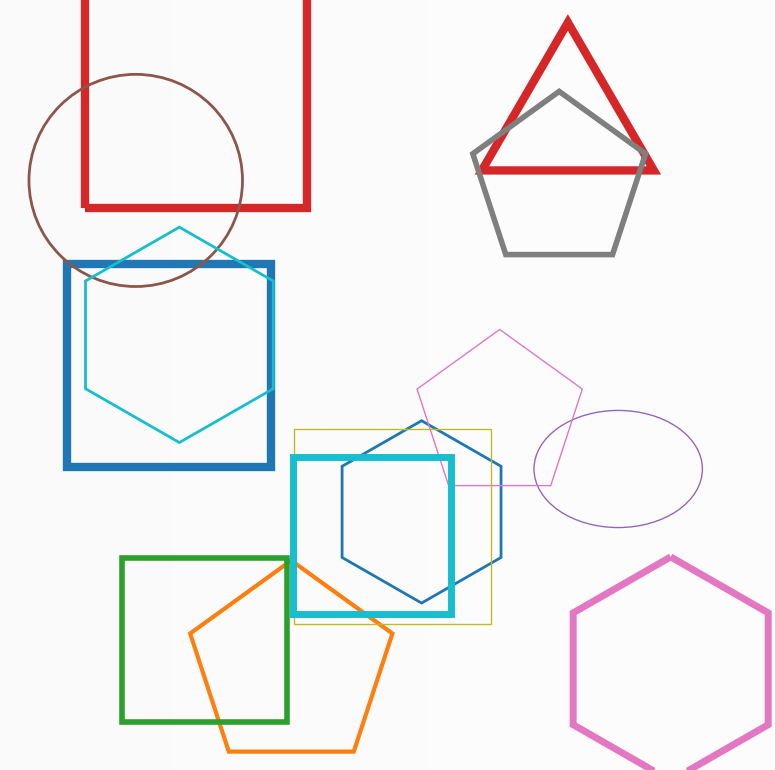[{"shape": "square", "thickness": 3, "radius": 0.66, "center": [0.218, 0.525]}, {"shape": "hexagon", "thickness": 1, "radius": 0.59, "center": [0.544, 0.335]}, {"shape": "pentagon", "thickness": 1.5, "radius": 0.69, "center": [0.376, 0.135]}, {"shape": "square", "thickness": 2, "radius": 0.53, "center": [0.264, 0.169]}, {"shape": "triangle", "thickness": 3, "radius": 0.64, "center": [0.733, 0.843]}, {"shape": "square", "thickness": 3, "radius": 0.71, "center": [0.253, 0.872]}, {"shape": "oval", "thickness": 0.5, "radius": 0.54, "center": [0.798, 0.391]}, {"shape": "circle", "thickness": 1, "radius": 0.69, "center": [0.175, 0.766]}, {"shape": "pentagon", "thickness": 0.5, "radius": 0.56, "center": [0.645, 0.46]}, {"shape": "hexagon", "thickness": 2.5, "radius": 0.73, "center": [0.865, 0.131]}, {"shape": "pentagon", "thickness": 2, "radius": 0.59, "center": [0.722, 0.764]}, {"shape": "square", "thickness": 0.5, "radius": 0.64, "center": [0.507, 0.316]}, {"shape": "square", "thickness": 2.5, "radius": 0.51, "center": [0.48, 0.305]}, {"shape": "hexagon", "thickness": 1, "radius": 0.7, "center": [0.231, 0.565]}]